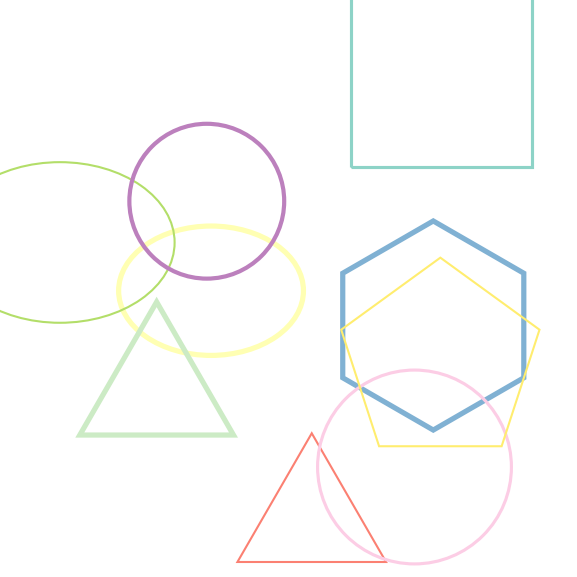[{"shape": "square", "thickness": 1.5, "radius": 0.78, "center": [0.765, 0.866]}, {"shape": "oval", "thickness": 2.5, "radius": 0.8, "center": [0.365, 0.496]}, {"shape": "triangle", "thickness": 1, "radius": 0.74, "center": [0.54, 0.1]}, {"shape": "hexagon", "thickness": 2.5, "radius": 0.91, "center": [0.75, 0.435]}, {"shape": "oval", "thickness": 1, "radius": 0.99, "center": [0.104, 0.579]}, {"shape": "circle", "thickness": 1.5, "radius": 0.84, "center": [0.718, 0.19]}, {"shape": "circle", "thickness": 2, "radius": 0.67, "center": [0.358, 0.651]}, {"shape": "triangle", "thickness": 2.5, "radius": 0.77, "center": [0.271, 0.323]}, {"shape": "pentagon", "thickness": 1, "radius": 0.9, "center": [0.763, 0.372]}]